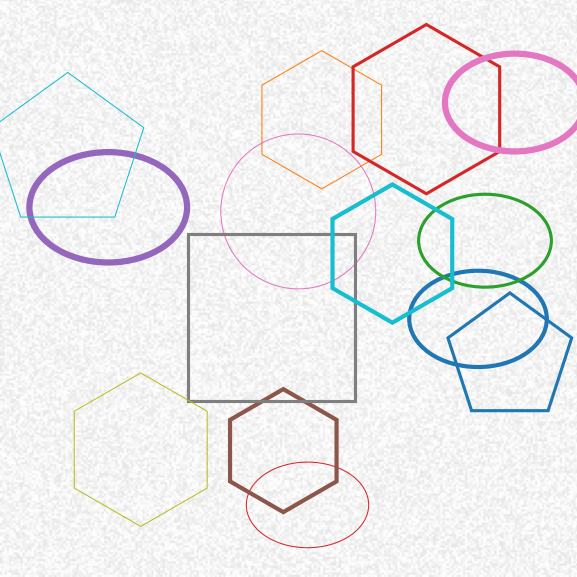[{"shape": "pentagon", "thickness": 1.5, "radius": 0.56, "center": [0.883, 0.379]}, {"shape": "oval", "thickness": 2, "radius": 0.6, "center": [0.828, 0.447]}, {"shape": "hexagon", "thickness": 0.5, "radius": 0.6, "center": [0.557, 0.792]}, {"shape": "oval", "thickness": 1.5, "radius": 0.57, "center": [0.84, 0.582]}, {"shape": "oval", "thickness": 0.5, "radius": 0.53, "center": [0.532, 0.125]}, {"shape": "hexagon", "thickness": 1.5, "radius": 0.73, "center": [0.738, 0.81]}, {"shape": "oval", "thickness": 3, "radius": 0.68, "center": [0.187, 0.64]}, {"shape": "hexagon", "thickness": 2, "radius": 0.53, "center": [0.491, 0.219]}, {"shape": "circle", "thickness": 0.5, "radius": 0.67, "center": [0.516, 0.633]}, {"shape": "oval", "thickness": 3, "radius": 0.6, "center": [0.891, 0.822]}, {"shape": "square", "thickness": 1.5, "radius": 0.72, "center": [0.47, 0.449]}, {"shape": "hexagon", "thickness": 0.5, "radius": 0.66, "center": [0.244, 0.221]}, {"shape": "hexagon", "thickness": 2, "radius": 0.6, "center": [0.679, 0.56]}, {"shape": "pentagon", "thickness": 0.5, "radius": 0.69, "center": [0.117, 0.735]}]